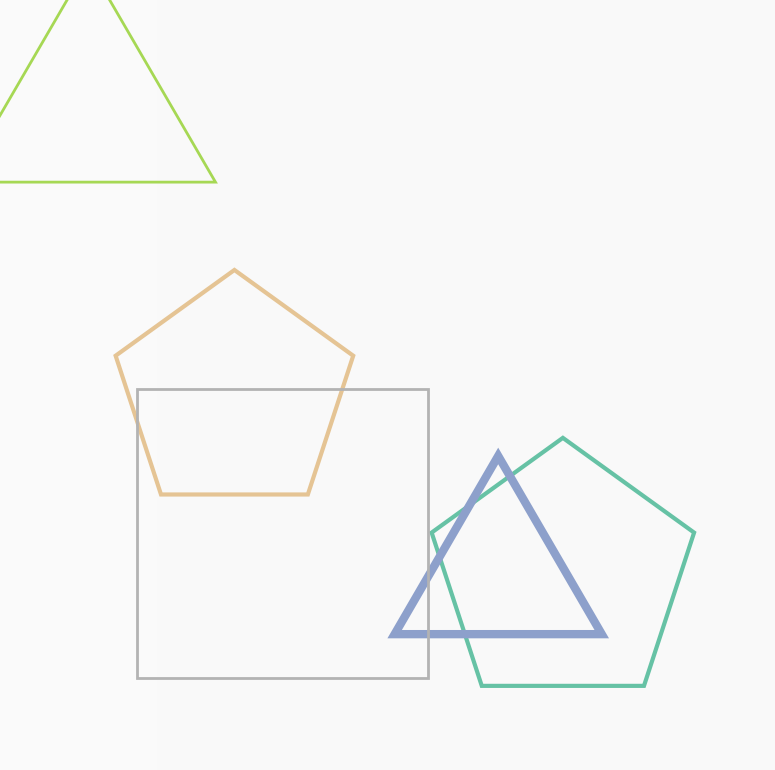[{"shape": "pentagon", "thickness": 1.5, "radius": 0.89, "center": [0.726, 0.253]}, {"shape": "triangle", "thickness": 3, "radius": 0.77, "center": [0.643, 0.254]}, {"shape": "triangle", "thickness": 1, "radius": 0.95, "center": [0.114, 0.858]}, {"shape": "pentagon", "thickness": 1.5, "radius": 0.81, "center": [0.302, 0.488]}, {"shape": "square", "thickness": 1, "radius": 0.94, "center": [0.365, 0.307]}]